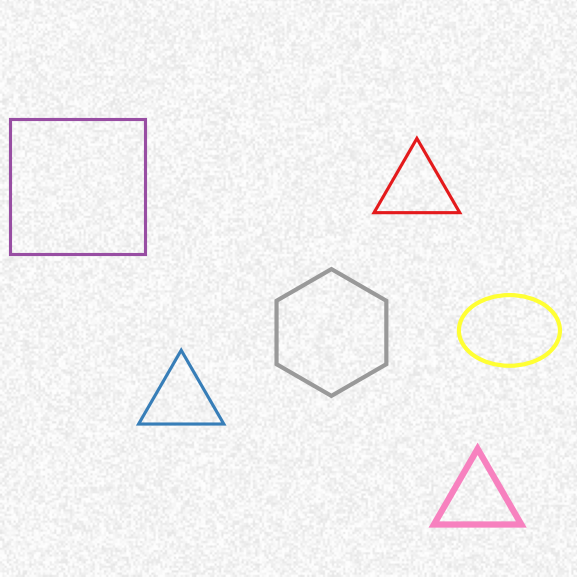[{"shape": "triangle", "thickness": 1.5, "radius": 0.43, "center": [0.722, 0.674]}, {"shape": "triangle", "thickness": 1.5, "radius": 0.43, "center": [0.314, 0.307]}, {"shape": "square", "thickness": 1.5, "radius": 0.58, "center": [0.134, 0.676]}, {"shape": "oval", "thickness": 2, "radius": 0.44, "center": [0.882, 0.427]}, {"shape": "triangle", "thickness": 3, "radius": 0.44, "center": [0.827, 0.135]}, {"shape": "hexagon", "thickness": 2, "radius": 0.55, "center": [0.574, 0.423]}]